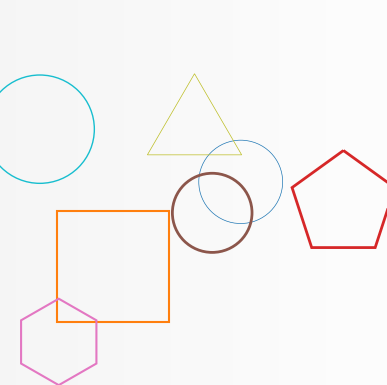[{"shape": "circle", "thickness": 0.5, "radius": 0.54, "center": [0.621, 0.528]}, {"shape": "square", "thickness": 1.5, "radius": 0.72, "center": [0.291, 0.307]}, {"shape": "pentagon", "thickness": 2, "radius": 0.7, "center": [0.886, 0.47]}, {"shape": "circle", "thickness": 2, "radius": 0.51, "center": [0.548, 0.447]}, {"shape": "hexagon", "thickness": 1.5, "radius": 0.56, "center": [0.152, 0.112]}, {"shape": "triangle", "thickness": 0.5, "radius": 0.7, "center": [0.502, 0.668]}, {"shape": "circle", "thickness": 1, "radius": 0.7, "center": [0.103, 0.664]}]